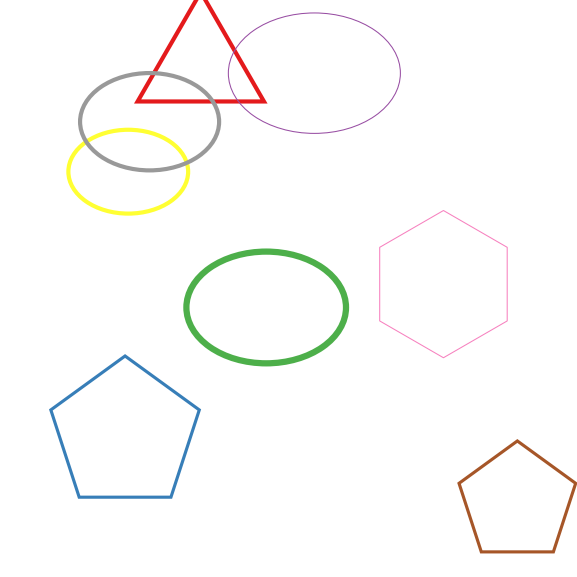[{"shape": "triangle", "thickness": 2, "radius": 0.63, "center": [0.348, 0.887]}, {"shape": "pentagon", "thickness": 1.5, "radius": 0.68, "center": [0.217, 0.248]}, {"shape": "oval", "thickness": 3, "radius": 0.69, "center": [0.461, 0.467]}, {"shape": "oval", "thickness": 0.5, "radius": 0.74, "center": [0.544, 0.872]}, {"shape": "oval", "thickness": 2, "radius": 0.52, "center": [0.222, 0.702]}, {"shape": "pentagon", "thickness": 1.5, "radius": 0.53, "center": [0.896, 0.129]}, {"shape": "hexagon", "thickness": 0.5, "radius": 0.64, "center": [0.768, 0.507]}, {"shape": "oval", "thickness": 2, "radius": 0.6, "center": [0.259, 0.788]}]